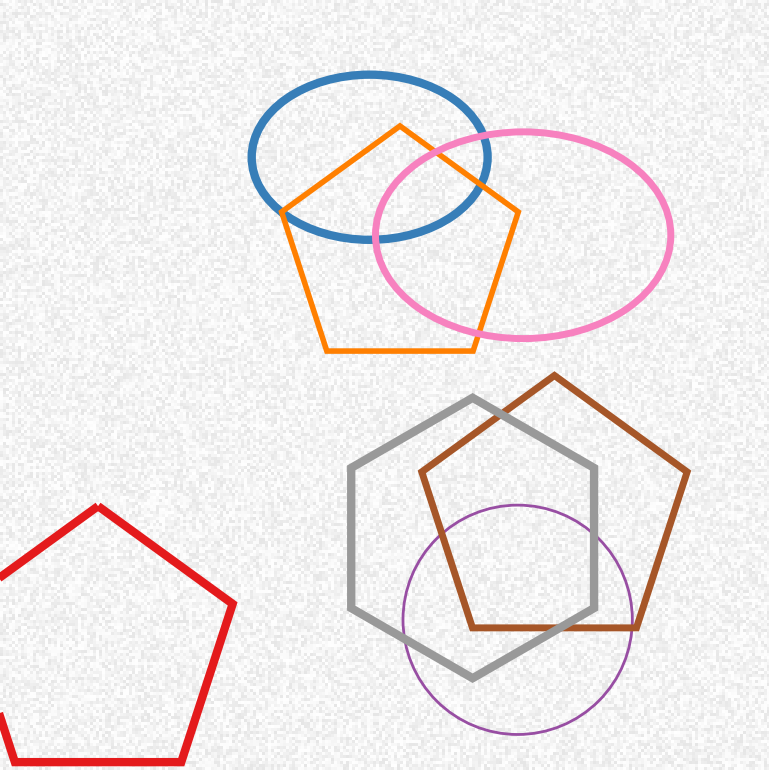[{"shape": "pentagon", "thickness": 3, "radius": 0.92, "center": [0.127, 0.159]}, {"shape": "oval", "thickness": 3, "radius": 0.77, "center": [0.48, 0.796]}, {"shape": "circle", "thickness": 1, "radius": 0.74, "center": [0.672, 0.195]}, {"shape": "pentagon", "thickness": 2, "radius": 0.81, "center": [0.519, 0.675]}, {"shape": "pentagon", "thickness": 2.5, "radius": 0.91, "center": [0.72, 0.331]}, {"shape": "oval", "thickness": 2.5, "radius": 0.96, "center": [0.679, 0.695]}, {"shape": "hexagon", "thickness": 3, "radius": 0.91, "center": [0.614, 0.301]}]